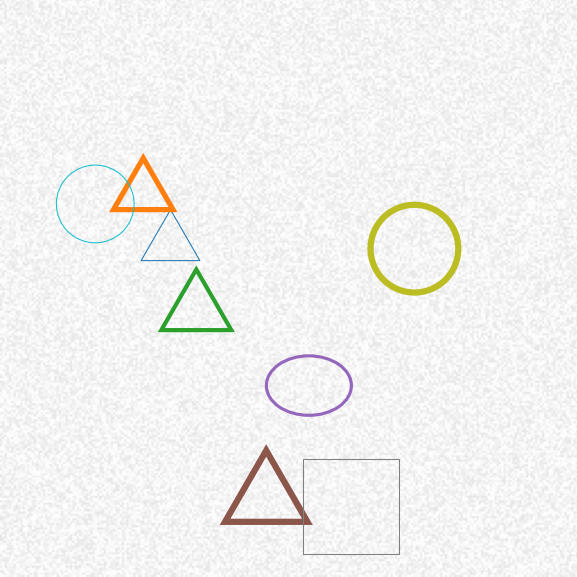[{"shape": "triangle", "thickness": 0.5, "radius": 0.29, "center": [0.295, 0.577]}, {"shape": "triangle", "thickness": 2.5, "radius": 0.3, "center": [0.248, 0.666]}, {"shape": "triangle", "thickness": 2, "radius": 0.35, "center": [0.34, 0.463]}, {"shape": "oval", "thickness": 1.5, "radius": 0.37, "center": [0.535, 0.331]}, {"shape": "triangle", "thickness": 3, "radius": 0.41, "center": [0.461, 0.137]}, {"shape": "square", "thickness": 0.5, "radius": 0.41, "center": [0.608, 0.122]}, {"shape": "circle", "thickness": 3, "radius": 0.38, "center": [0.718, 0.569]}, {"shape": "circle", "thickness": 0.5, "radius": 0.34, "center": [0.165, 0.646]}]